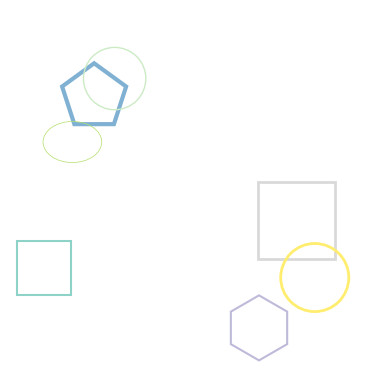[{"shape": "square", "thickness": 1.5, "radius": 0.35, "center": [0.114, 0.304]}, {"shape": "hexagon", "thickness": 1.5, "radius": 0.42, "center": [0.673, 0.148]}, {"shape": "pentagon", "thickness": 3, "radius": 0.44, "center": [0.244, 0.748]}, {"shape": "oval", "thickness": 0.5, "radius": 0.38, "center": [0.188, 0.631]}, {"shape": "square", "thickness": 2, "radius": 0.49, "center": [0.77, 0.427]}, {"shape": "circle", "thickness": 1, "radius": 0.4, "center": [0.298, 0.796]}, {"shape": "circle", "thickness": 2, "radius": 0.44, "center": [0.818, 0.279]}]